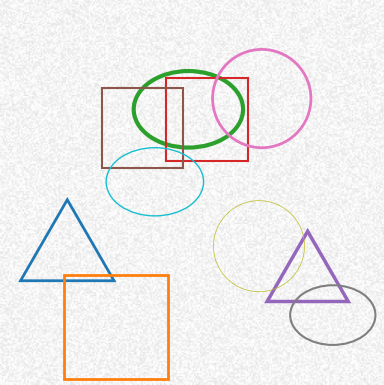[{"shape": "triangle", "thickness": 2, "radius": 0.7, "center": [0.175, 0.341]}, {"shape": "square", "thickness": 2, "radius": 0.68, "center": [0.302, 0.15]}, {"shape": "oval", "thickness": 3, "radius": 0.71, "center": [0.489, 0.716]}, {"shape": "square", "thickness": 1.5, "radius": 0.54, "center": [0.537, 0.689]}, {"shape": "triangle", "thickness": 2.5, "radius": 0.61, "center": [0.799, 0.278]}, {"shape": "square", "thickness": 1.5, "radius": 0.52, "center": [0.37, 0.667]}, {"shape": "circle", "thickness": 2, "radius": 0.64, "center": [0.68, 0.744]}, {"shape": "oval", "thickness": 1.5, "radius": 0.55, "center": [0.864, 0.182]}, {"shape": "circle", "thickness": 0.5, "radius": 0.59, "center": [0.673, 0.361]}, {"shape": "oval", "thickness": 1, "radius": 0.63, "center": [0.402, 0.528]}]